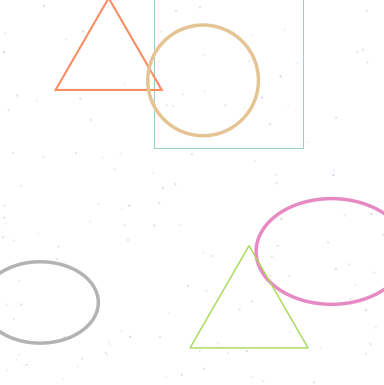[{"shape": "square", "thickness": 0.5, "radius": 0.97, "center": [0.594, 0.809]}, {"shape": "triangle", "thickness": 1.5, "radius": 0.8, "center": [0.282, 0.846]}, {"shape": "oval", "thickness": 2.5, "radius": 0.98, "center": [0.861, 0.347]}, {"shape": "triangle", "thickness": 1, "radius": 0.88, "center": [0.647, 0.185]}, {"shape": "circle", "thickness": 2.5, "radius": 0.72, "center": [0.528, 0.791]}, {"shape": "oval", "thickness": 2.5, "radius": 0.76, "center": [0.104, 0.214]}]